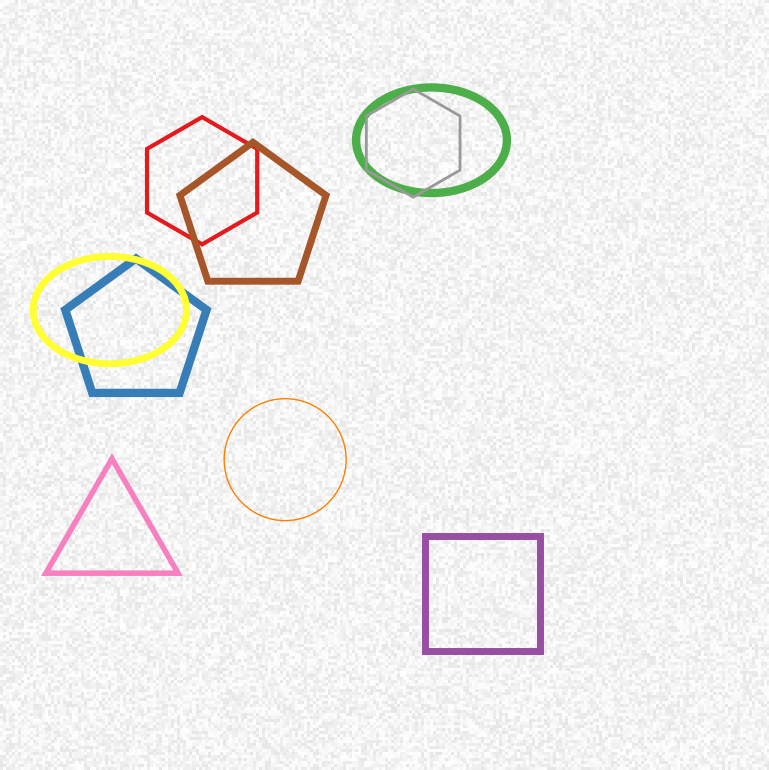[{"shape": "hexagon", "thickness": 1.5, "radius": 0.41, "center": [0.262, 0.765]}, {"shape": "pentagon", "thickness": 3, "radius": 0.48, "center": [0.177, 0.568]}, {"shape": "oval", "thickness": 3, "radius": 0.49, "center": [0.56, 0.818]}, {"shape": "square", "thickness": 2.5, "radius": 0.37, "center": [0.626, 0.229]}, {"shape": "circle", "thickness": 0.5, "radius": 0.4, "center": [0.37, 0.403]}, {"shape": "oval", "thickness": 2.5, "radius": 0.5, "center": [0.143, 0.597]}, {"shape": "pentagon", "thickness": 2.5, "radius": 0.5, "center": [0.329, 0.715]}, {"shape": "triangle", "thickness": 2, "radius": 0.5, "center": [0.145, 0.305]}, {"shape": "hexagon", "thickness": 1, "radius": 0.35, "center": [0.537, 0.814]}]